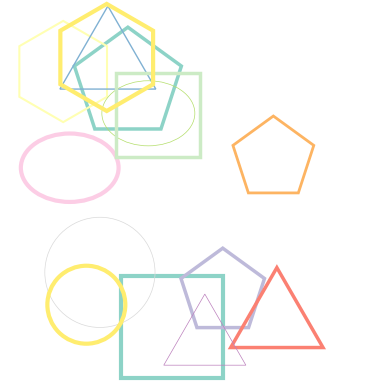[{"shape": "square", "thickness": 3, "radius": 0.66, "center": [0.446, 0.151]}, {"shape": "pentagon", "thickness": 2.5, "radius": 0.73, "center": [0.332, 0.783]}, {"shape": "hexagon", "thickness": 1.5, "radius": 0.66, "center": [0.164, 0.814]}, {"shape": "pentagon", "thickness": 2.5, "radius": 0.57, "center": [0.579, 0.241]}, {"shape": "triangle", "thickness": 2.5, "radius": 0.69, "center": [0.719, 0.166]}, {"shape": "triangle", "thickness": 1, "radius": 0.72, "center": [0.28, 0.841]}, {"shape": "pentagon", "thickness": 2, "radius": 0.55, "center": [0.71, 0.588]}, {"shape": "oval", "thickness": 0.5, "radius": 0.6, "center": [0.385, 0.706]}, {"shape": "oval", "thickness": 3, "radius": 0.63, "center": [0.181, 0.564]}, {"shape": "circle", "thickness": 0.5, "radius": 0.72, "center": [0.26, 0.293]}, {"shape": "triangle", "thickness": 0.5, "radius": 0.62, "center": [0.532, 0.113]}, {"shape": "square", "thickness": 2.5, "radius": 0.54, "center": [0.409, 0.7]}, {"shape": "hexagon", "thickness": 3, "radius": 0.7, "center": [0.277, 0.851]}, {"shape": "circle", "thickness": 3, "radius": 0.51, "center": [0.224, 0.209]}]